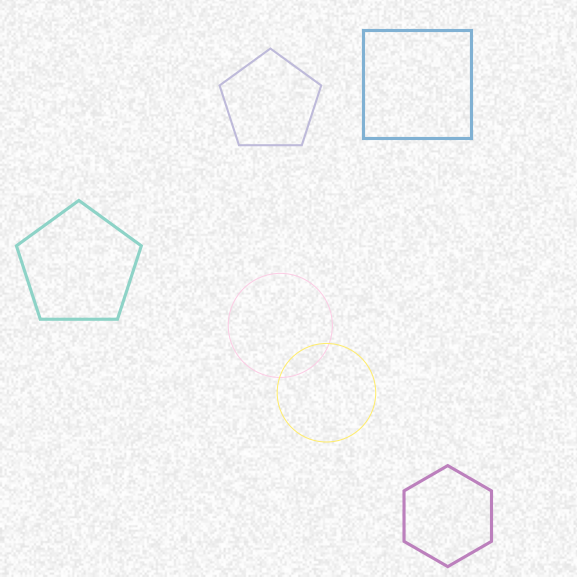[{"shape": "pentagon", "thickness": 1.5, "radius": 0.57, "center": [0.137, 0.538]}, {"shape": "pentagon", "thickness": 1, "radius": 0.46, "center": [0.468, 0.823]}, {"shape": "square", "thickness": 1.5, "radius": 0.47, "center": [0.722, 0.854]}, {"shape": "circle", "thickness": 0.5, "radius": 0.45, "center": [0.485, 0.436]}, {"shape": "hexagon", "thickness": 1.5, "radius": 0.44, "center": [0.775, 0.105]}, {"shape": "circle", "thickness": 0.5, "radius": 0.43, "center": [0.565, 0.319]}]